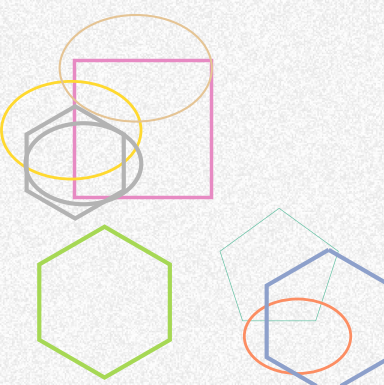[{"shape": "pentagon", "thickness": 0.5, "radius": 0.81, "center": [0.725, 0.297]}, {"shape": "oval", "thickness": 2, "radius": 0.69, "center": [0.773, 0.127]}, {"shape": "hexagon", "thickness": 3, "radius": 0.93, "center": [0.854, 0.165]}, {"shape": "square", "thickness": 2.5, "radius": 0.89, "center": [0.37, 0.666]}, {"shape": "hexagon", "thickness": 3, "radius": 0.98, "center": [0.272, 0.215]}, {"shape": "oval", "thickness": 2, "radius": 0.91, "center": [0.185, 0.662]}, {"shape": "oval", "thickness": 1.5, "radius": 0.99, "center": [0.353, 0.823]}, {"shape": "hexagon", "thickness": 3, "radius": 0.73, "center": [0.195, 0.578]}, {"shape": "oval", "thickness": 3, "radius": 0.75, "center": [0.217, 0.575]}]